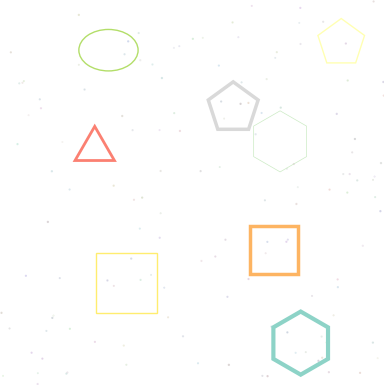[{"shape": "hexagon", "thickness": 3, "radius": 0.41, "center": [0.781, 0.109]}, {"shape": "pentagon", "thickness": 1, "radius": 0.32, "center": [0.886, 0.888]}, {"shape": "triangle", "thickness": 2, "radius": 0.3, "center": [0.246, 0.613]}, {"shape": "square", "thickness": 2.5, "radius": 0.31, "center": [0.713, 0.351]}, {"shape": "oval", "thickness": 1, "radius": 0.38, "center": [0.282, 0.87]}, {"shape": "pentagon", "thickness": 2.5, "radius": 0.34, "center": [0.606, 0.719]}, {"shape": "hexagon", "thickness": 0.5, "radius": 0.4, "center": [0.728, 0.633]}, {"shape": "square", "thickness": 1, "radius": 0.39, "center": [0.329, 0.265]}]